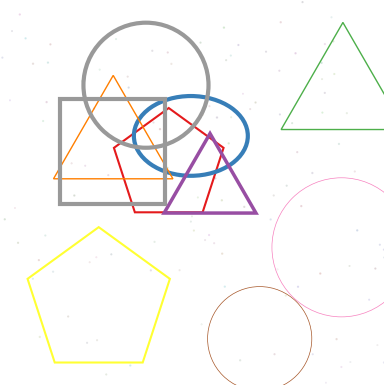[{"shape": "pentagon", "thickness": 1.5, "radius": 0.75, "center": [0.438, 0.57]}, {"shape": "oval", "thickness": 3, "radius": 0.74, "center": [0.496, 0.647]}, {"shape": "triangle", "thickness": 1, "radius": 0.93, "center": [0.891, 0.756]}, {"shape": "triangle", "thickness": 2.5, "radius": 0.69, "center": [0.546, 0.515]}, {"shape": "triangle", "thickness": 1, "radius": 0.9, "center": [0.294, 0.625]}, {"shape": "pentagon", "thickness": 1.5, "radius": 0.97, "center": [0.256, 0.216]}, {"shape": "circle", "thickness": 0.5, "radius": 0.68, "center": [0.675, 0.12]}, {"shape": "circle", "thickness": 0.5, "radius": 0.9, "center": [0.887, 0.358]}, {"shape": "circle", "thickness": 3, "radius": 0.81, "center": [0.379, 0.779]}, {"shape": "square", "thickness": 3, "radius": 0.68, "center": [0.293, 0.608]}]